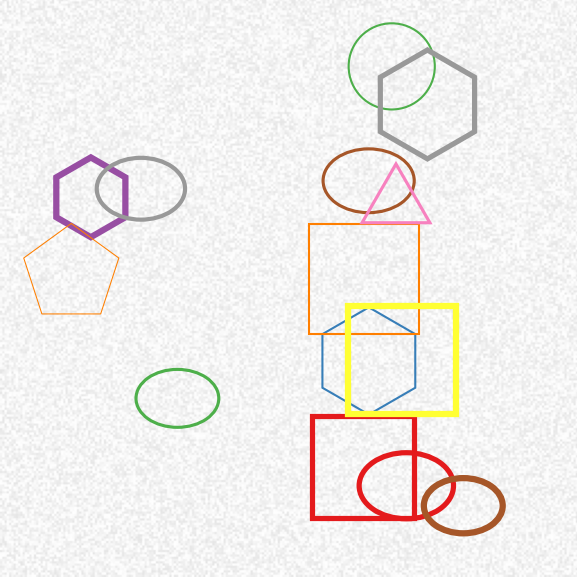[{"shape": "square", "thickness": 2.5, "radius": 0.44, "center": [0.628, 0.19]}, {"shape": "oval", "thickness": 2.5, "radius": 0.41, "center": [0.704, 0.158]}, {"shape": "hexagon", "thickness": 1, "radius": 0.46, "center": [0.639, 0.374]}, {"shape": "oval", "thickness": 1.5, "radius": 0.36, "center": [0.307, 0.309]}, {"shape": "circle", "thickness": 1, "radius": 0.37, "center": [0.678, 0.884]}, {"shape": "hexagon", "thickness": 3, "radius": 0.35, "center": [0.157, 0.657]}, {"shape": "pentagon", "thickness": 0.5, "radius": 0.43, "center": [0.123, 0.526]}, {"shape": "square", "thickness": 1, "radius": 0.48, "center": [0.63, 0.516]}, {"shape": "square", "thickness": 3, "radius": 0.47, "center": [0.697, 0.376]}, {"shape": "oval", "thickness": 3, "radius": 0.34, "center": [0.802, 0.123]}, {"shape": "oval", "thickness": 1.5, "radius": 0.39, "center": [0.638, 0.686]}, {"shape": "triangle", "thickness": 1.5, "radius": 0.34, "center": [0.686, 0.647]}, {"shape": "hexagon", "thickness": 2.5, "radius": 0.47, "center": [0.74, 0.818]}, {"shape": "oval", "thickness": 2, "radius": 0.38, "center": [0.244, 0.672]}]